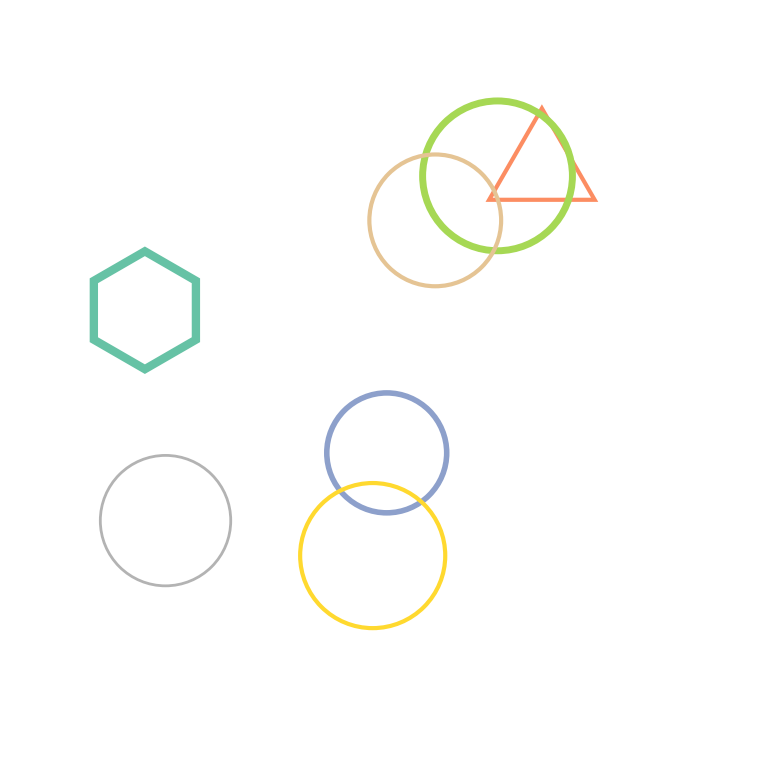[{"shape": "hexagon", "thickness": 3, "radius": 0.38, "center": [0.188, 0.597]}, {"shape": "triangle", "thickness": 1.5, "radius": 0.4, "center": [0.704, 0.78]}, {"shape": "circle", "thickness": 2, "radius": 0.39, "center": [0.502, 0.412]}, {"shape": "circle", "thickness": 2.5, "radius": 0.49, "center": [0.646, 0.772]}, {"shape": "circle", "thickness": 1.5, "radius": 0.47, "center": [0.484, 0.278]}, {"shape": "circle", "thickness": 1.5, "radius": 0.43, "center": [0.565, 0.714]}, {"shape": "circle", "thickness": 1, "radius": 0.42, "center": [0.215, 0.324]}]